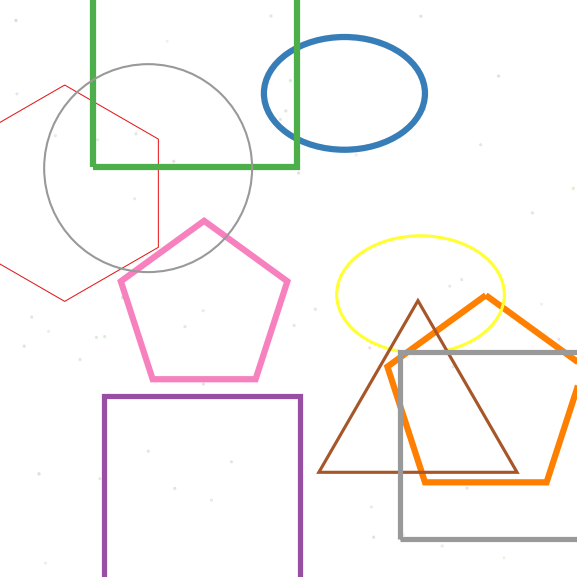[{"shape": "hexagon", "thickness": 0.5, "radius": 0.94, "center": [0.112, 0.665]}, {"shape": "oval", "thickness": 3, "radius": 0.7, "center": [0.596, 0.837]}, {"shape": "square", "thickness": 3, "radius": 0.89, "center": [0.338, 0.887]}, {"shape": "square", "thickness": 2.5, "radius": 0.85, "center": [0.35, 0.143]}, {"shape": "pentagon", "thickness": 3, "radius": 0.9, "center": [0.841, 0.309]}, {"shape": "oval", "thickness": 1.5, "radius": 0.73, "center": [0.728, 0.489]}, {"shape": "triangle", "thickness": 1.5, "radius": 0.99, "center": [0.724, 0.28]}, {"shape": "pentagon", "thickness": 3, "radius": 0.76, "center": [0.353, 0.465]}, {"shape": "square", "thickness": 2.5, "radius": 0.81, "center": [0.855, 0.228]}, {"shape": "circle", "thickness": 1, "radius": 0.9, "center": [0.256, 0.708]}]